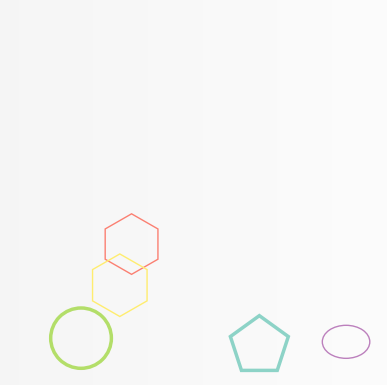[{"shape": "pentagon", "thickness": 2.5, "radius": 0.39, "center": [0.669, 0.102]}, {"shape": "hexagon", "thickness": 1, "radius": 0.39, "center": [0.34, 0.366]}, {"shape": "circle", "thickness": 2.5, "radius": 0.39, "center": [0.209, 0.122]}, {"shape": "oval", "thickness": 1, "radius": 0.31, "center": [0.893, 0.112]}, {"shape": "hexagon", "thickness": 1, "radius": 0.41, "center": [0.309, 0.259]}]